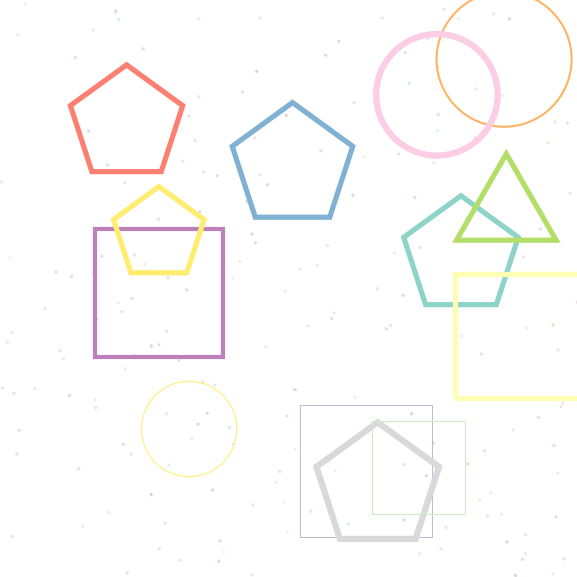[{"shape": "pentagon", "thickness": 2.5, "radius": 0.52, "center": [0.798, 0.556]}, {"shape": "square", "thickness": 2.5, "radius": 0.53, "center": [0.895, 0.417]}, {"shape": "square", "thickness": 0.5, "radius": 0.57, "center": [0.633, 0.183]}, {"shape": "pentagon", "thickness": 2.5, "radius": 0.51, "center": [0.219, 0.785]}, {"shape": "pentagon", "thickness": 2.5, "radius": 0.55, "center": [0.506, 0.712]}, {"shape": "circle", "thickness": 1, "radius": 0.58, "center": [0.873, 0.897]}, {"shape": "triangle", "thickness": 2.5, "radius": 0.5, "center": [0.877, 0.633]}, {"shape": "circle", "thickness": 3, "radius": 0.53, "center": [0.757, 0.835]}, {"shape": "pentagon", "thickness": 3, "radius": 0.56, "center": [0.654, 0.156]}, {"shape": "square", "thickness": 2, "radius": 0.55, "center": [0.275, 0.491]}, {"shape": "square", "thickness": 0.5, "radius": 0.4, "center": [0.725, 0.189]}, {"shape": "circle", "thickness": 0.5, "radius": 0.41, "center": [0.328, 0.256]}, {"shape": "pentagon", "thickness": 2.5, "radius": 0.41, "center": [0.275, 0.594]}]